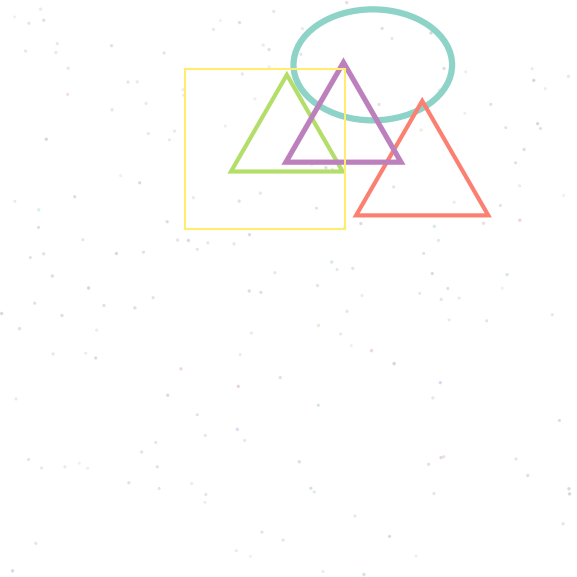[{"shape": "oval", "thickness": 3, "radius": 0.69, "center": [0.646, 0.887]}, {"shape": "triangle", "thickness": 2, "radius": 0.66, "center": [0.731, 0.692]}, {"shape": "triangle", "thickness": 2, "radius": 0.56, "center": [0.497, 0.758]}, {"shape": "triangle", "thickness": 2.5, "radius": 0.58, "center": [0.595, 0.776]}, {"shape": "square", "thickness": 1, "radius": 0.69, "center": [0.46, 0.741]}]